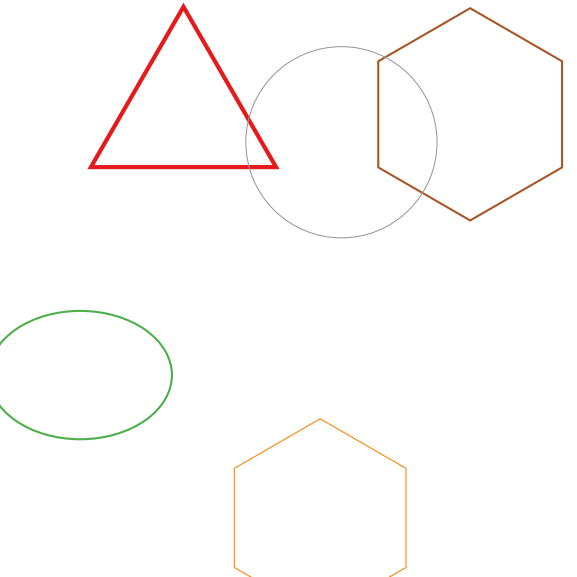[{"shape": "triangle", "thickness": 2, "radius": 0.93, "center": [0.318, 0.802]}, {"shape": "oval", "thickness": 1, "radius": 0.79, "center": [0.139, 0.35]}, {"shape": "hexagon", "thickness": 0.5, "radius": 0.86, "center": [0.554, 0.102]}, {"shape": "hexagon", "thickness": 1, "radius": 0.92, "center": [0.814, 0.801]}, {"shape": "circle", "thickness": 0.5, "radius": 0.83, "center": [0.591, 0.753]}]